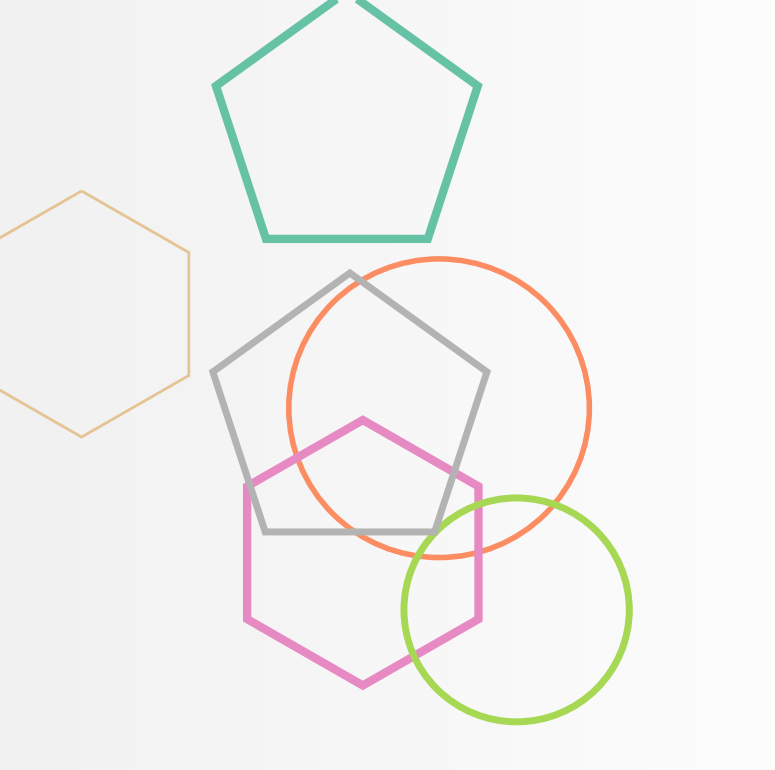[{"shape": "pentagon", "thickness": 3, "radius": 0.89, "center": [0.448, 0.833]}, {"shape": "circle", "thickness": 2, "radius": 0.97, "center": [0.567, 0.47]}, {"shape": "hexagon", "thickness": 3, "radius": 0.86, "center": [0.468, 0.282]}, {"shape": "circle", "thickness": 2.5, "radius": 0.73, "center": [0.667, 0.208]}, {"shape": "hexagon", "thickness": 1, "radius": 0.8, "center": [0.105, 0.592]}, {"shape": "pentagon", "thickness": 2.5, "radius": 0.93, "center": [0.451, 0.46]}]